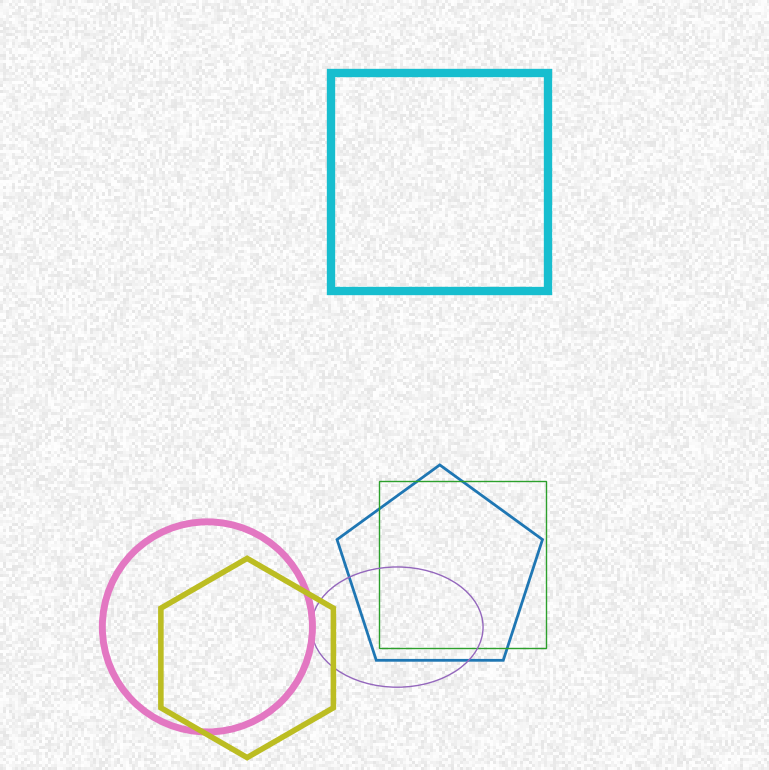[{"shape": "pentagon", "thickness": 1, "radius": 0.7, "center": [0.571, 0.256]}, {"shape": "square", "thickness": 0.5, "radius": 0.54, "center": [0.6, 0.267]}, {"shape": "oval", "thickness": 0.5, "radius": 0.56, "center": [0.516, 0.186]}, {"shape": "circle", "thickness": 2.5, "radius": 0.68, "center": [0.269, 0.186]}, {"shape": "hexagon", "thickness": 2, "radius": 0.65, "center": [0.321, 0.145]}, {"shape": "square", "thickness": 3, "radius": 0.71, "center": [0.571, 0.764]}]